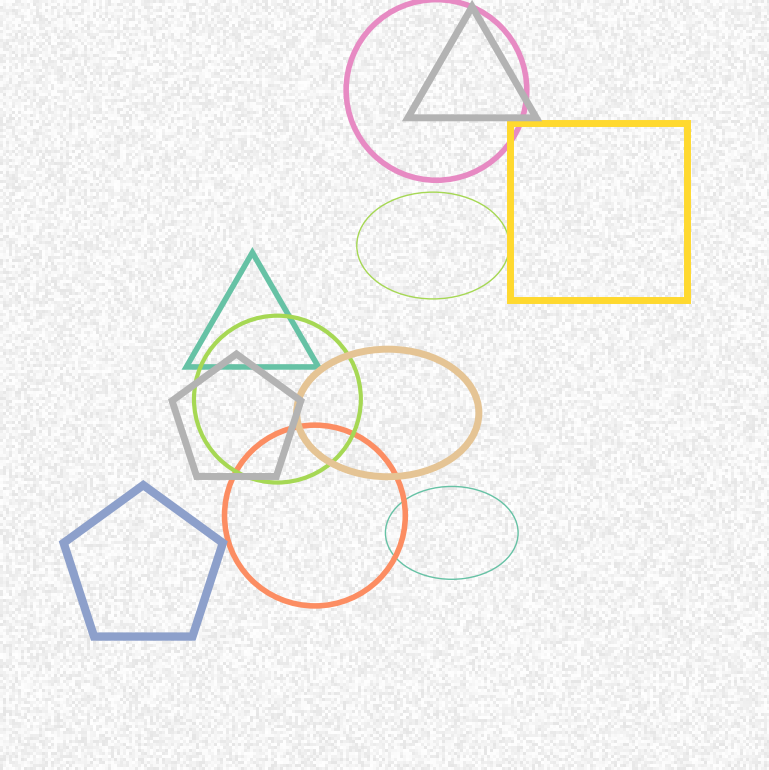[{"shape": "oval", "thickness": 0.5, "radius": 0.43, "center": [0.587, 0.308]}, {"shape": "triangle", "thickness": 2, "radius": 0.5, "center": [0.328, 0.573]}, {"shape": "circle", "thickness": 2, "radius": 0.59, "center": [0.409, 0.33]}, {"shape": "pentagon", "thickness": 3, "radius": 0.54, "center": [0.186, 0.261]}, {"shape": "circle", "thickness": 2, "radius": 0.59, "center": [0.567, 0.883]}, {"shape": "oval", "thickness": 0.5, "radius": 0.5, "center": [0.562, 0.681]}, {"shape": "circle", "thickness": 1.5, "radius": 0.54, "center": [0.36, 0.482]}, {"shape": "square", "thickness": 2.5, "radius": 0.57, "center": [0.778, 0.726]}, {"shape": "oval", "thickness": 2.5, "radius": 0.59, "center": [0.504, 0.464]}, {"shape": "triangle", "thickness": 2.5, "radius": 0.48, "center": [0.613, 0.895]}, {"shape": "pentagon", "thickness": 2.5, "radius": 0.44, "center": [0.307, 0.452]}]